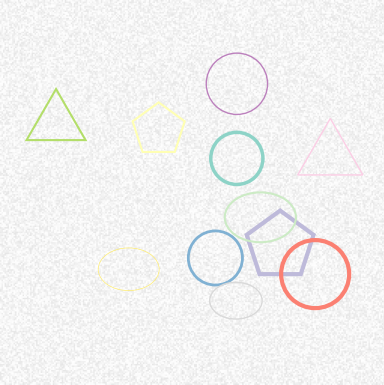[{"shape": "circle", "thickness": 2.5, "radius": 0.34, "center": [0.615, 0.589]}, {"shape": "pentagon", "thickness": 1.5, "radius": 0.36, "center": [0.412, 0.663]}, {"shape": "pentagon", "thickness": 3, "radius": 0.46, "center": [0.728, 0.362]}, {"shape": "circle", "thickness": 3, "radius": 0.44, "center": [0.819, 0.288]}, {"shape": "circle", "thickness": 2, "radius": 0.35, "center": [0.559, 0.33]}, {"shape": "triangle", "thickness": 1.5, "radius": 0.44, "center": [0.146, 0.68]}, {"shape": "triangle", "thickness": 1, "radius": 0.49, "center": [0.858, 0.595]}, {"shape": "oval", "thickness": 1, "radius": 0.34, "center": [0.613, 0.219]}, {"shape": "circle", "thickness": 1, "radius": 0.4, "center": [0.615, 0.782]}, {"shape": "oval", "thickness": 1.5, "radius": 0.46, "center": [0.676, 0.436]}, {"shape": "oval", "thickness": 0.5, "radius": 0.4, "center": [0.334, 0.301]}]